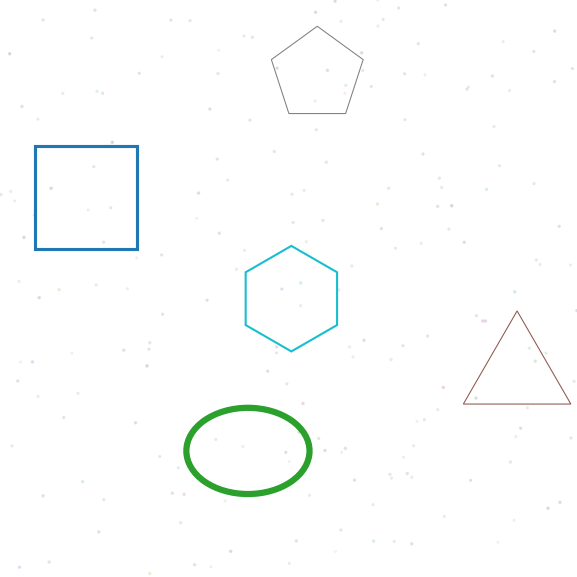[{"shape": "square", "thickness": 1.5, "radius": 0.45, "center": [0.149, 0.658]}, {"shape": "oval", "thickness": 3, "radius": 0.53, "center": [0.429, 0.218]}, {"shape": "triangle", "thickness": 0.5, "radius": 0.54, "center": [0.895, 0.353]}, {"shape": "pentagon", "thickness": 0.5, "radius": 0.42, "center": [0.549, 0.87]}, {"shape": "hexagon", "thickness": 1, "radius": 0.46, "center": [0.505, 0.482]}]